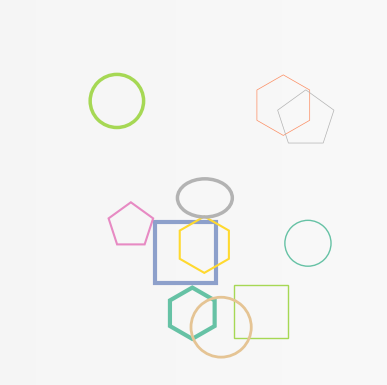[{"shape": "circle", "thickness": 1, "radius": 0.3, "center": [0.795, 0.368]}, {"shape": "hexagon", "thickness": 3, "radius": 0.33, "center": [0.496, 0.186]}, {"shape": "hexagon", "thickness": 0.5, "radius": 0.39, "center": [0.731, 0.727]}, {"shape": "square", "thickness": 3, "radius": 0.39, "center": [0.48, 0.344]}, {"shape": "pentagon", "thickness": 1.5, "radius": 0.3, "center": [0.338, 0.414]}, {"shape": "square", "thickness": 1, "radius": 0.34, "center": [0.673, 0.19]}, {"shape": "circle", "thickness": 2.5, "radius": 0.34, "center": [0.302, 0.738]}, {"shape": "hexagon", "thickness": 1.5, "radius": 0.37, "center": [0.527, 0.364]}, {"shape": "circle", "thickness": 2, "radius": 0.39, "center": [0.571, 0.15]}, {"shape": "oval", "thickness": 2.5, "radius": 0.35, "center": [0.529, 0.486]}, {"shape": "pentagon", "thickness": 0.5, "radius": 0.38, "center": [0.789, 0.69]}]